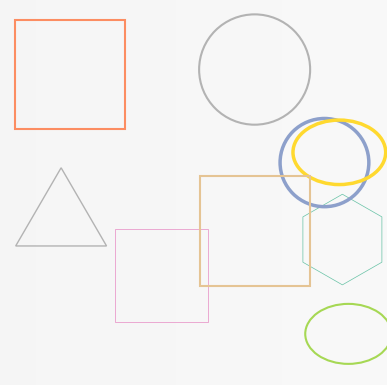[{"shape": "hexagon", "thickness": 0.5, "radius": 0.59, "center": [0.884, 0.378]}, {"shape": "square", "thickness": 1.5, "radius": 0.71, "center": [0.181, 0.807]}, {"shape": "circle", "thickness": 2.5, "radius": 0.57, "center": [0.837, 0.578]}, {"shape": "square", "thickness": 0.5, "radius": 0.6, "center": [0.417, 0.284]}, {"shape": "oval", "thickness": 1.5, "radius": 0.56, "center": [0.899, 0.133]}, {"shape": "oval", "thickness": 2.5, "radius": 0.6, "center": [0.876, 0.604]}, {"shape": "square", "thickness": 1.5, "radius": 0.71, "center": [0.658, 0.4]}, {"shape": "triangle", "thickness": 1, "radius": 0.68, "center": [0.158, 0.429]}, {"shape": "circle", "thickness": 1.5, "radius": 0.72, "center": [0.657, 0.819]}]